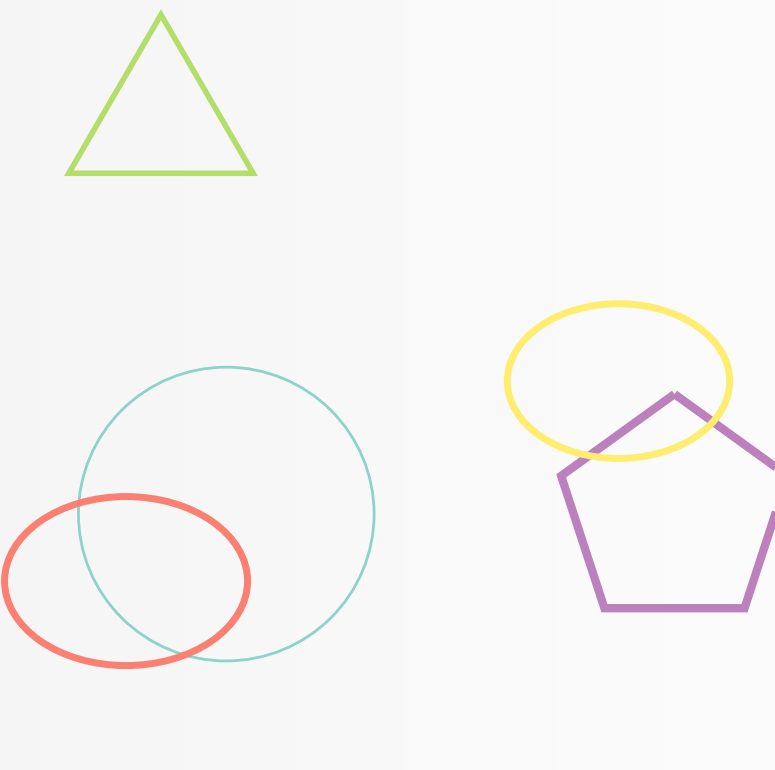[{"shape": "circle", "thickness": 1, "radius": 0.95, "center": [0.292, 0.332]}, {"shape": "oval", "thickness": 2.5, "radius": 0.78, "center": [0.163, 0.245]}, {"shape": "triangle", "thickness": 2, "radius": 0.69, "center": [0.208, 0.844]}, {"shape": "pentagon", "thickness": 3, "radius": 0.77, "center": [0.87, 0.334]}, {"shape": "oval", "thickness": 2.5, "radius": 0.72, "center": [0.798, 0.505]}]